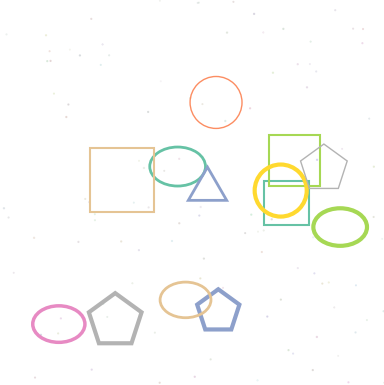[{"shape": "square", "thickness": 1.5, "radius": 0.29, "center": [0.744, 0.472]}, {"shape": "oval", "thickness": 2, "radius": 0.36, "center": [0.461, 0.567]}, {"shape": "circle", "thickness": 1, "radius": 0.34, "center": [0.561, 0.734]}, {"shape": "triangle", "thickness": 2, "radius": 0.29, "center": [0.539, 0.508]}, {"shape": "pentagon", "thickness": 3, "radius": 0.29, "center": [0.567, 0.191]}, {"shape": "oval", "thickness": 2.5, "radius": 0.34, "center": [0.153, 0.158]}, {"shape": "oval", "thickness": 3, "radius": 0.35, "center": [0.884, 0.41]}, {"shape": "square", "thickness": 1.5, "radius": 0.33, "center": [0.765, 0.583]}, {"shape": "circle", "thickness": 3, "radius": 0.34, "center": [0.729, 0.505]}, {"shape": "oval", "thickness": 2, "radius": 0.33, "center": [0.482, 0.221]}, {"shape": "square", "thickness": 1.5, "radius": 0.41, "center": [0.317, 0.532]}, {"shape": "pentagon", "thickness": 1, "radius": 0.32, "center": [0.841, 0.562]}, {"shape": "pentagon", "thickness": 3, "radius": 0.36, "center": [0.299, 0.167]}]